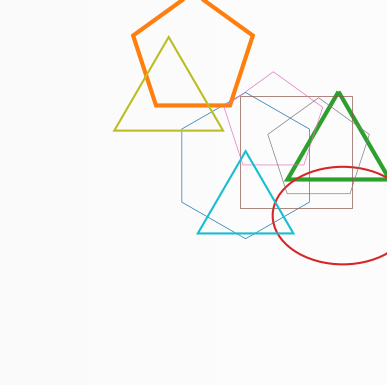[{"shape": "hexagon", "thickness": 0.5, "radius": 0.95, "center": [0.634, 0.57]}, {"shape": "pentagon", "thickness": 3, "radius": 0.81, "center": [0.498, 0.857]}, {"shape": "triangle", "thickness": 3, "radius": 0.76, "center": [0.874, 0.61]}, {"shape": "oval", "thickness": 1.5, "radius": 0.91, "center": [0.885, 0.44]}, {"shape": "square", "thickness": 0.5, "radius": 0.72, "center": [0.764, 0.605]}, {"shape": "pentagon", "thickness": 0.5, "radius": 0.67, "center": [0.706, 0.68]}, {"shape": "pentagon", "thickness": 0.5, "radius": 0.69, "center": [0.822, 0.608]}, {"shape": "triangle", "thickness": 1.5, "radius": 0.81, "center": [0.435, 0.742]}, {"shape": "triangle", "thickness": 1.5, "radius": 0.71, "center": [0.634, 0.465]}]